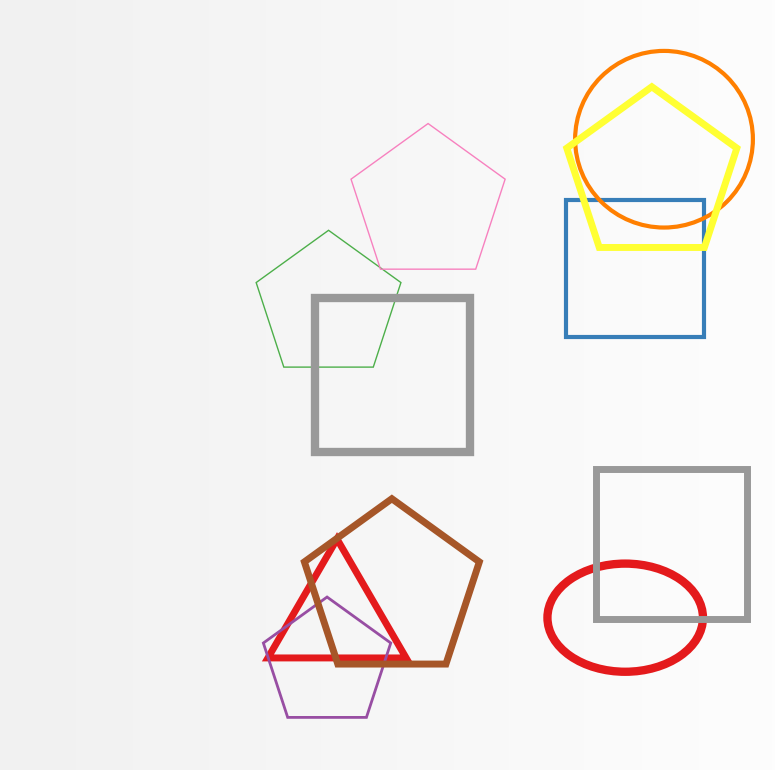[{"shape": "triangle", "thickness": 2.5, "radius": 0.51, "center": [0.435, 0.197]}, {"shape": "oval", "thickness": 3, "radius": 0.5, "center": [0.807, 0.198]}, {"shape": "square", "thickness": 1.5, "radius": 0.44, "center": [0.819, 0.652]}, {"shape": "pentagon", "thickness": 0.5, "radius": 0.49, "center": [0.424, 0.603]}, {"shape": "pentagon", "thickness": 1, "radius": 0.43, "center": [0.422, 0.138]}, {"shape": "circle", "thickness": 1.5, "radius": 0.57, "center": [0.857, 0.819]}, {"shape": "pentagon", "thickness": 2.5, "radius": 0.58, "center": [0.841, 0.772]}, {"shape": "pentagon", "thickness": 2.5, "radius": 0.59, "center": [0.506, 0.234]}, {"shape": "pentagon", "thickness": 0.5, "radius": 0.52, "center": [0.552, 0.735]}, {"shape": "square", "thickness": 3, "radius": 0.5, "center": [0.506, 0.513]}, {"shape": "square", "thickness": 2.5, "radius": 0.49, "center": [0.867, 0.293]}]